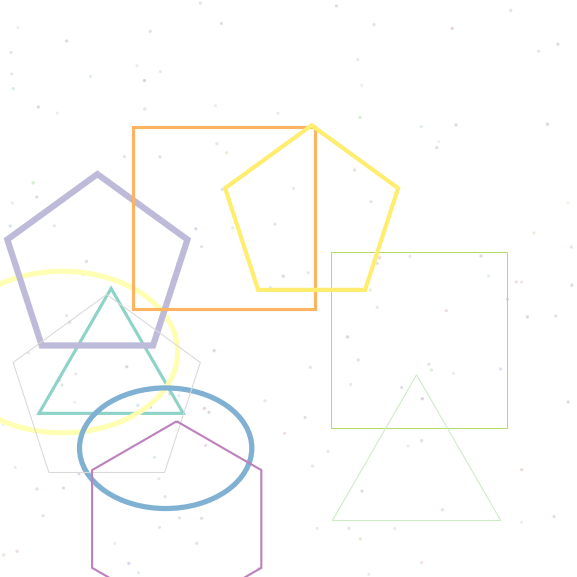[{"shape": "triangle", "thickness": 1.5, "radius": 0.72, "center": [0.192, 0.355]}, {"shape": "oval", "thickness": 2.5, "radius": 1.0, "center": [0.108, 0.39]}, {"shape": "pentagon", "thickness": 3, "radius": 0.82, "center": [0.169, 0.534]}, {"shape": "oval", "thickness": 2.5, "radius": 0.75, "center": [0.287, 0.223]}, {"shape": "square", "thickness": 1.5, "radius": 0.79, "center": [0.388, 0.622]}, {"shape": "square", "thickness": 0.5, "radius": 0.76, "center": [0.726, 0.41]}, {"shape": "pentagon", "thickness": 0.5, "radius": 0.85, "center": [0.185, 0.319]}, {"shape": "hexagon", "thickness": 1, "radius": 0.85, "center": [0.306, 0.1]}, {"shape": "triangle", "thickness": 0.5, "radius": 0.84, "center": [0.721, 0.182]}, {"shape": "pentagon", "thickness": 2, "radius": 0.79, "center": [0.54, 0.625]}]